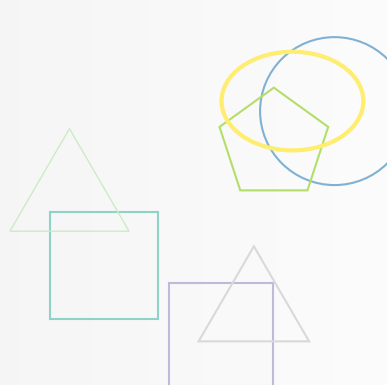[{"shape": "square", "thickness": 1.5, "radius": 0.7, "center": [0.269, 0.31]}, {"shape": "square", "thickness": 1.5, "radius": 0.67, "center": [0.571, 0.13]}, {"shape": "circle", "thickness": 1.5, "radius": 0.96, "center": [0.863, 0.711]}, {"shape": "pentagon", "thickness": 1.5, "radius": 0.74, "center": [0.707, 0.625]}, {"shape": "triangle", "thickness": 1.5, "radius": 0.82, "center": [0.655, 0.196]}, {"shape": "triangle", "thickness": 1, "radius": 0.89, "center": [0.179, 0.488]}, {"shape": "oval", "thickness": 3, "radius": 0.91, "center": [0.755, 0.737]}]